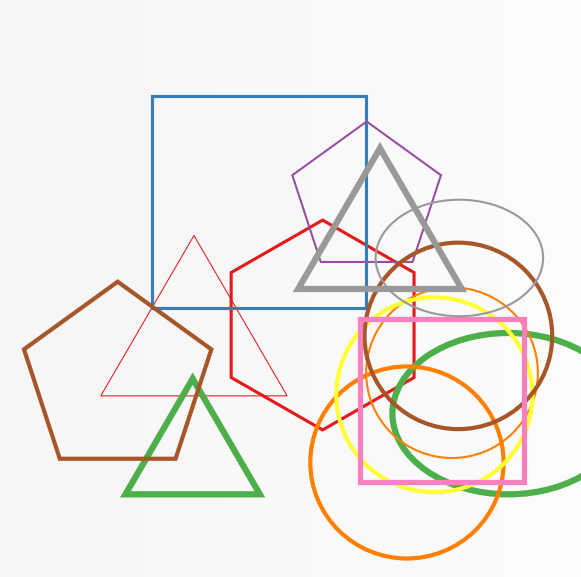[{"shape": "hexagon", "thickness": 1.5, "radius": 0.91, "center": [0.555, 0.436]}, {"shape": "triangle", "thickness": 0.5, "radius": 0.93, "center": [0.334, 0.406]}, {"shape": "square", "thickness": 1.5, "radius": 0.92, "center": [0.445, 0.649]}, {"shape": "oval", "thickness": 3, "radius": 1.0, "center": [0.875, 0.283]}, {"shape": "triangle", "thickness": 3, "radius": 0.67, "center": [0.331, 0.21]}, {"shape": "pentagon", "thickness": 1, "radius": 0.67, "center": [0.631, 0.654]}, {"shape": "circle", "thickness": 1, "radius": 0.74, "center": [0.778, 0.354]}, {"shape": "circle", "thickness": 2, "radius": 0.83, "center": [0.7, 0.198]}, {"shape": "circle", "thickness": 2, "radius": 0.84, "center": [0.747, 0.316]}, {"shape": "pentagon", "thickness": 2, "radius": 0.85, "center": [0.202, 0.342]}, {"shape": "circle", "thickness": 2, "radius": 0.81, "center": [0.789, 0.418]}, {"shape": "square", "thickness": 2.5, "radius": 0.7, "center": [0.76, 0.306]}, {"shape": "oval", "thickness": 1, "radius": 0.72, "center": [0.79, 0.552]}, {"shape": "triangle", "thickness": 3, "radius": 0.81, "center": [0.654, 0.58]}]